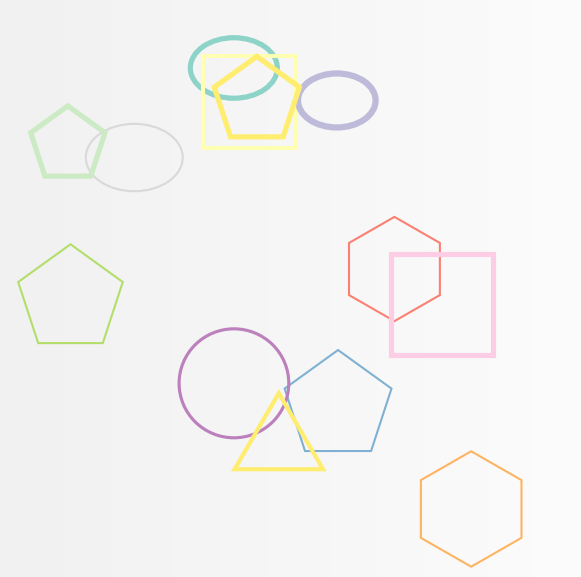[{"shape": "oval", "thickness": 2.5, "radius": 0.37, "center": [0.402, 0.881]}, {"shape": "square", "thickness": 2, "radius": 0.4, "center": [0.43, 0.822]}, {"shape": "oval", "thickness": 3, "radius": 0.33, "center": [0.579, 0.825]}, {"shape": "hexagon", "thickness": 1, "radius": 0.45, "center": [0.679, 0.533]}, {"shape": "pentagon", "thickness": 1, "radius": 0.48, "center": [0.582, 0.296]}, {"shape": "hexagon", "thickness": 1, "radius": 0.5, "center": [0.811, 0.118]}, {"shape": "pentagon", "thickness": 1, "radius": 0.47, "center": [0.121, 0.482]}, {"shape": "square", "thickness": 2.5, "radius": 0.44, "center": [0.76, 0.472]}, {"shape": "oval", "thickness": 1, "radius": 0.42, "center": [0.231, 0.726]}, {"shape": "circle", "thickness": 1.5, "radius": 0.47, "center": [0.402, 0.335]}, {"shape": "pentagon", "thickness": 2.5, "radius": 0.34, "center": [0.117, 0.749]}, {"shape": "triangle", "thickness": 2, "radius": 0.44, "center": [0.48, 0.231]}, {"shape": "pentagon", "thickness": 2.5, "radius": 0.38, "center": [0.442, 0.824]}]